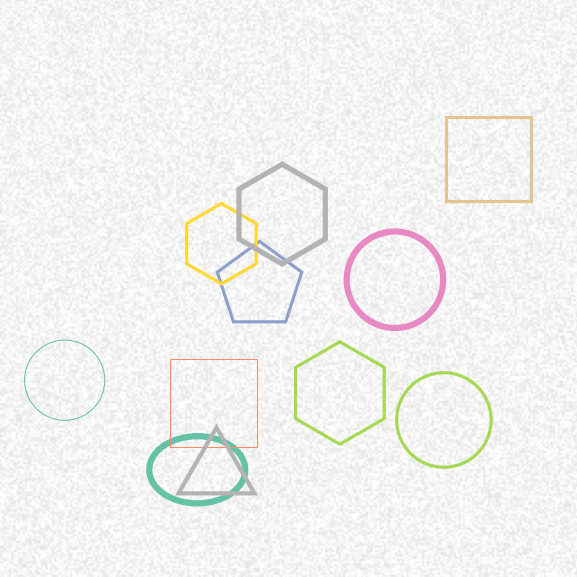[{"shape": "circle", "thickness": 0.5, "radius": 0.35, "center": [0.112, 0.341]}, {"shape": "oval", "thickness": 3, "radius": 0.42, "center": [0.342, 0.186]}, {"shape": "square", "thickness": 0.5, "radius": 0.38, "center": [0.37, 0.301]}, {"shape": "pentagon", "thickness": 1.5, "radius": 0.38, "center": [0.449, 0.504]}, {"shape": "circle", "thickness": 3, "radius": 0.42, "center": [0.684, 0.515]}, {"shape": "circle", "thickness": 1.5, "radius": 0.41, "center": [0.769, 0.272]}, {"shape": "hexagon", "thickness": 1.5, "radius": 0.44, "center": [0.589, 0.319]}, {"shape": "hexagon", "thickness": 1.5, "radius": 0.35, "center": [0.383, 0.577]}, {"shape": "square", "thickness": 1.5, "radius": 0.36, "center": [0.846, 0.723]}, {"shape": "hexagon", "thickness": 2.5, "radius": 0.43, "center": [0.489, 0.628]}, {"shape": "triangle", "thickness": 2, "radius": 0.38, "center": [0.375, 0.183]}]